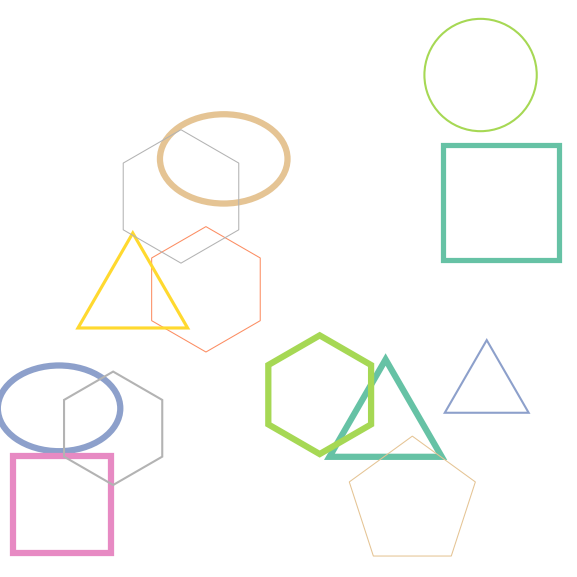[{"shape": "square", "thickness": 2.5, "radius": 0.5, "center": [0.867, 0.649]}, {"shape": "triangle", "thickness": 3, "radius": 0.56, "center": [0.668, 0.264]}, {"shape": "hexagon", "thickness": 0.5, "radius": 0.54, "center": [0.357, 0.498]}, {"shape": "oval", "thickness": 3, "radius": 0.53, "center": [0.102, 0.292]}, {"shape": "triangle", "thickness": 1, "radius": 0.42, "center": [0.843, 0.326]}, {"shape": "square", "thickness": 3, "radius": 0.42, "center": [0.107, 0.126]}, {"shape": "circle", "thickness": 1, "radius": 0.49, "center": [0.832, 0.869]}, {"shape": "hexagon", "thickness": 3, "radius": 0.51, "center": [0.554, 0.316]}, {"shape": "triangle", "thickness": 1.5, "radius": 0.55, "center": [0.23, 0.486]}, {"shape": "oval", "thickness": 3, "radius": 0.55, "center": [0.387, 0.724]}, {"shape": "pentagon", "thickness": 0.5, "radius": 0.57, "center": [0.714, 0.129]}, {"shape": "hexagon", "thickness": 1, "radius": 0.49, "center": [0.196, 0.258]}, {"shape": "hexagon", "thickness": 0.5, "radius": 0.58, "center": [0.313, 0.659]}]